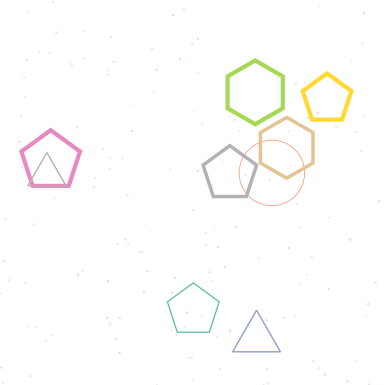[{"shape": "pentagon", "thickness": 1, "radius": 0.35, "center": [0.502, 0.194]}, {"shape": "circle", "thickness": 0.5, "radius": 0.43, "center": [0.706, 0.551]}, {"shape": "triangle", "thickness": 1, "radius": 0.36, "center": [0.666, 0.122]}, {"shape": "pentagon", "thickness": 3, "radius": 0.4, "center": [0.132, 0.582]}, {"shape": "hexagon", "thickness": 3, "radius": 0.41, "center": [0.663, 0.76]}, {"shape": "pentagon", "thickness": 3, "radius": 0.33, "center": [0.85, 0.743]}, {"shape": "hexagon", "thickness": 2.5, "radius": 0.39, "center": [0.745, 0.616]}, {"shape": "triangle", "thickness": 1, "radius": 0.29, "center": [0.122, 0.546]}, {"shape": "pentagon", "thickness": 2.5, "radius": 0.37, "center": [0.597, 0.549]}]